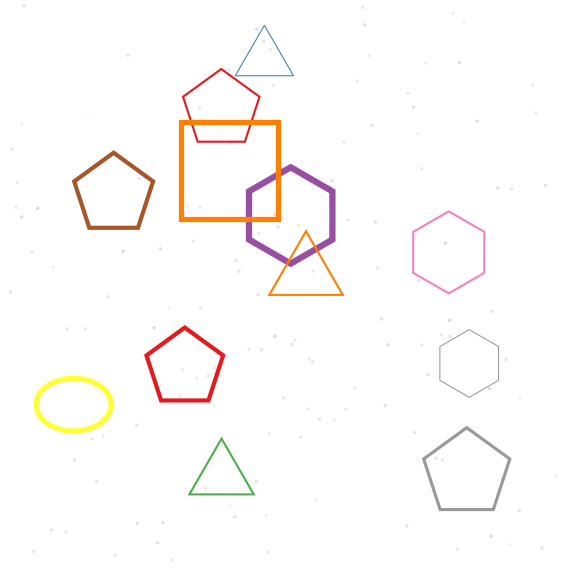[{"shape": "pentagon", "thickness": 1, "radius": 0.35, "center": [0.383, 0.81]}, {"shape": "pentagon", "thickness": 2, "radius": 0.35, "center": [0.32, 0.362]}, {"shape": "triangle", "thickness": 0.5, "radius": 0.29, "center": [0.458, 0.897]}, {"shape": "triangle", "thickness": 1, "radius": 0.32, "center": [0.384, 0.175]}, {"shape": "hexagon", "thickness": 3, "radius": 0.42, "center": [0.503, 0.626]}, {"shape": "square", "thickness": 2.5, "radius": 0.42, "center": [0.398, 0.704]}, {"shape": "triangle", "thickness": 1, "radius": 0.37, "center": [0.53, 0.525]}, {"shape": "oval", "thickness": 2.5, "radius": 0.33, "center": [0.128, 0.298]}, {"shape": "pentagon", "thickness": 2, "radius": 0.36, "center": [0.197, 0.663]}, {"shape": "hexagon", "thickness": 1, "radius": 0.36, "center": [0.777, 0.562]}, {"shape": "hexagon", "thickness": 0.5, "radius": 0.29, "center": [0.812, 0.37]}, {"shape": "pentagon", "thickness": 1.5, "radius": 0.39, "center": [0.808, 0.18]}]